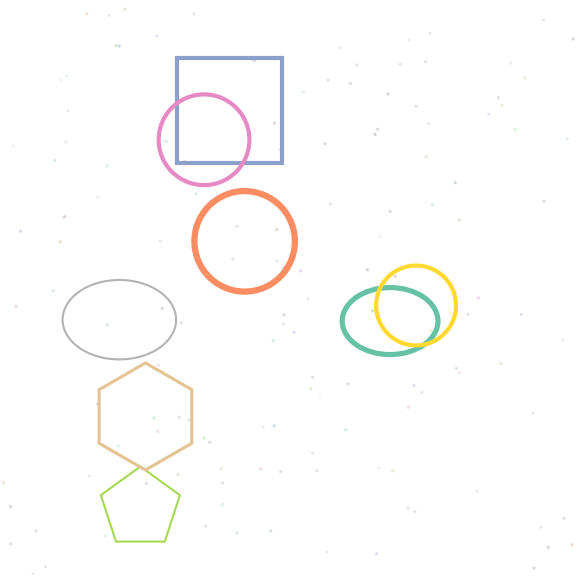[{"shape": "oval", "thickness": 2.5, "radius": 0.41, "center": [0.675, 0.443]}, {"shape": "circle", "thickness": 3, "radius": 0.44, "center": [0.424, 0.581]}, {"shape": "square", "thickness": 2, "radius": 0.45, "center": [0.397, 0.808]}, {"shape": "circle", "thickness": 2, "radius": 0.39, "center": [0.353, 0.757]}, {"shape": "pentagon", "thickness": 1, "radius": 0.36, "center": [0.243, 0.119]}, {"shape": "circle", "thickness": 2, "radius": 0.35, "center": [0.72, 0.47]}, {"shape": "hexagon", "thickness": 1.5, "radius": 0.46, "center": [0.252, 0.278]}, {"shape": "oval", "thickness": 1, "radius": 0.49, "center": [0.207, 0.446]}]